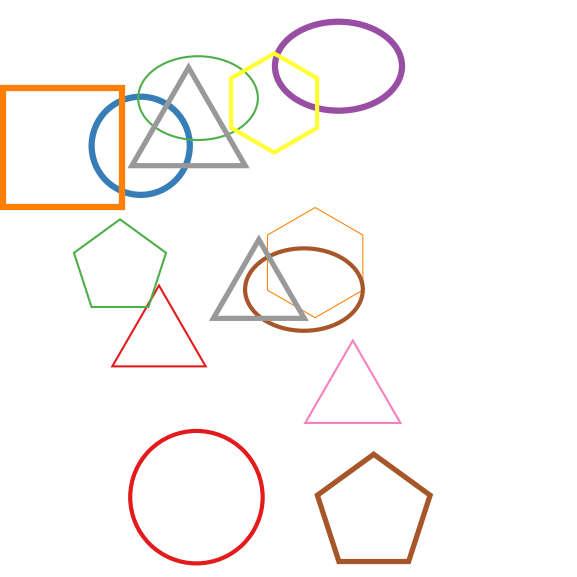[{"shape": "circle", "thickness": 2, "radius": 0.57, "center": [0.34, 0.138]}, {"shape": "triangle", "thickness": 1, "radius": 0.47, "center": [0.275, 0.411]}, {"shape": "circle", "thickness": 3, "radius": 0.42, "center": [0.244, 0.747]}, {"shape": "oval", "thickness": 1, "radius": 0.52, "center": [0.343, 0.829]}, {"shape": "pentagon", "thickness": 1, "radius": 0.42, "center": [0.208, 0.535]}, {"shape": "oval", "thickness": 3, "radius": 0.55, "center": [0.586, 0.885]}, {"shape": "square", "thickness": 3, "radius": 0.51, "center": [0.108, 0.744]}, {"shape": "hexagon", "thickness": 0.5, "radius": 0.48, "center": [0.546, 0.544]}, {"shape": "hexagon", "thickness": 2, "radius": 0.43, "center": [0.475, 0.821]}, {"shape": "pentagon", "thickness": 2.5, "radius": 0.51, "center": [0.647, 0.11]}, {"shape": "oval", "thickness": 2, "radius": 0.51, "center": [0.526, 0.498]}, {"shape": "triangle", "thickness": 1, "radius": 0.48, "center": [0.611, 0.314]}, {"shape": "triangle", "thickness": 2.5, "radius": 0.45, "center": [0.448, 0.493]}, {"shape": "triangle", "thickness": 2.5, "radius": 0.57, "center": [0.327, 0.769]}]